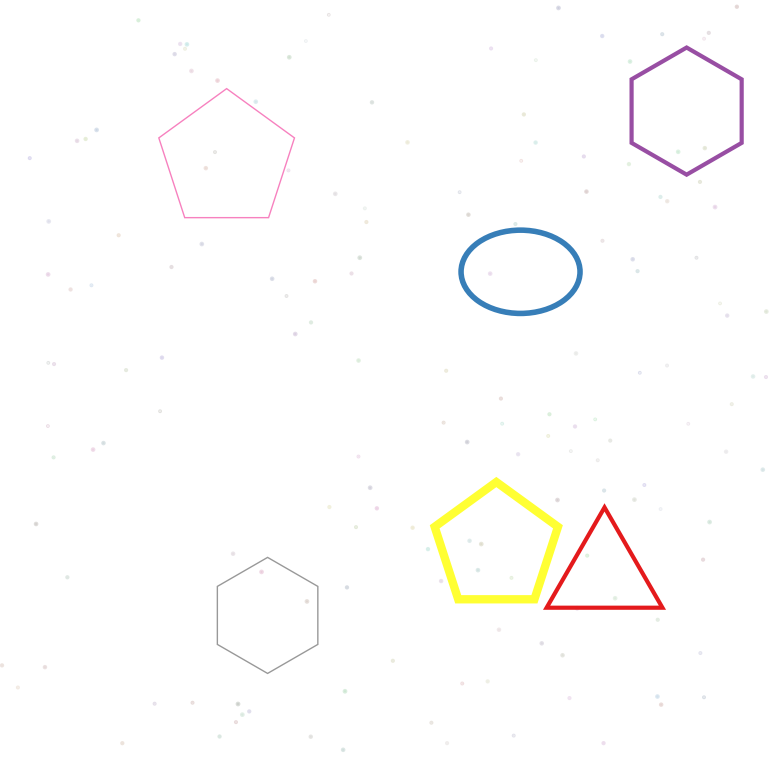[{"shape": "triangle", "thickness": 1.5, "radius": 0.43, "center": [0.785, 0.254]}, {"shape": "oval", "thickness": 2, "radius": 0.39, "center": [0.676, 0.647]}, {"shape": "hexagon", "thickness": 1.5, "radius": 0.41, "center": [0.892, 0.856]}, {"shape": "pentagon", "thickness": 3, "radius": 0.42, "center": [0.645, 0.29]}, {"shape": "pentagon", "thickness": 0.5, "radius": 0.46, "center": [0.294, 0.792]}, {"shape": "hexagon", "thickness": 0.5, "radius": 0.38, "center": [0.348, 0.201]}]